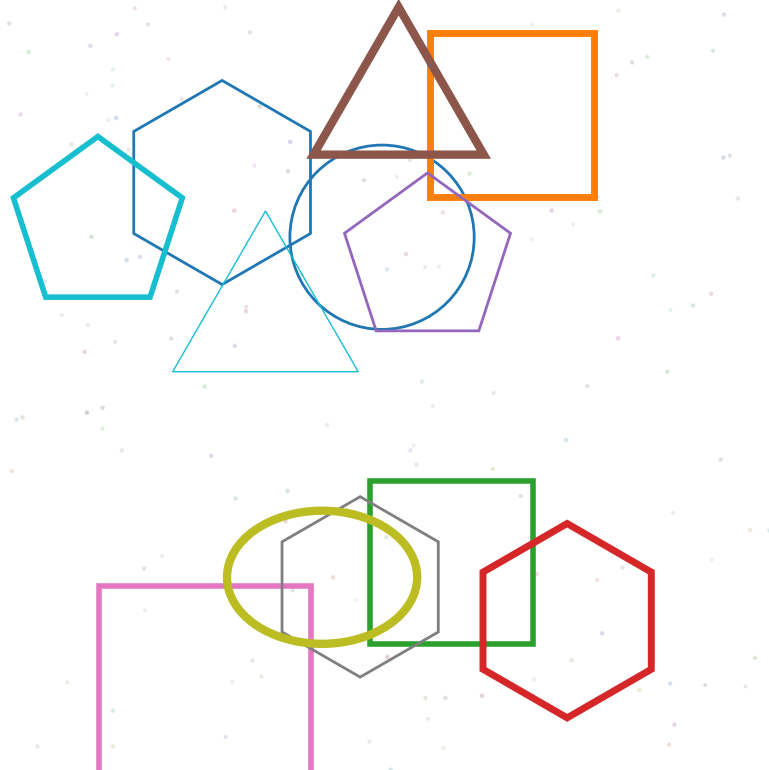[{"shape": "circle", "thickness": 1, "radius": 0.6, "center": [0.496, 0.692]}, {"shape": "hexagon", "thickness": 1, "radius": 0.66, "center": [0.288, 0.763]}, {"shape": "square", "thickness": 2.5, "radius": 0.53, "center": [0.666, 0.851]}, {"shape": "square", "thickness": 2, "radius": 0.53, "center": [0.587, 0.27]}, {"shape": "hexagon", "thickness": 2.5, "radius": 0.63, "center": [0.737, 0.194]}, {"shape": "pentagon", "thickness": 1, "radius": 0.57, "center": [0.555, 0.662]}, {"shape": "triangle", "thickness": 3, "radius": 0.64, "center": [0.518, 0.863]}, {"shape": "square", "thickness": 2, "radius": 0.69, "center": [0.267, 0.101]}, {"shape": "hexagon", "thickness": 1, "radius": 0.59, "center": [0.468, 0.238]}, {"shape": "oval", "thickness": 3, "radius": 0.62, "center": [0.418, 0.25]}, {"shape": "pentagon", "thickness": 2, "radius": 0.58, "center": [0.127, 0.707]}, {"shape": "triangle", "thickness": 0.5, "radius": 0.7, "center": [0.345, 0.587]}]